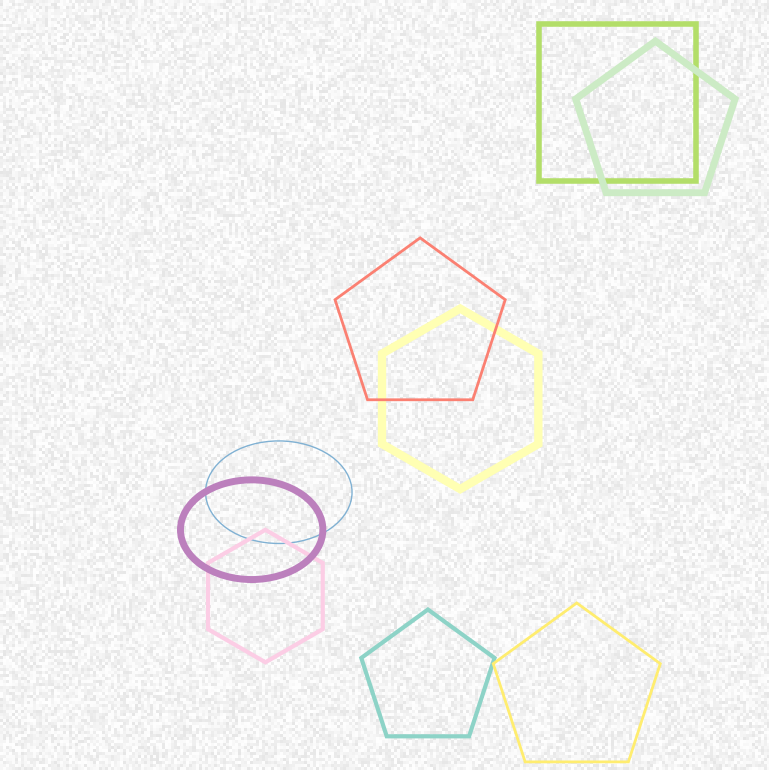[{"shape": "pentagon", "thickness": 1.5, "radius": 0.45, "center": [0.556, 0.117]}, {"shape": "hexagon", "thickness": 3, "radius": 0.59, "center": [0.598, 0.482]}, {"shape": "pentagon", "thickness": 1, "radius": 0.58, "center": [0.546, 0.575]}, {"shape": "oval", "thickness": 0.5, "radius": 0.48, "center": [0.362, 0.361]}, {"shape": "square", "thickness": 2, "radius": 0.51, "center": [0.802, 0.867]}, {"shape": "hexagon", "thickness": 1.5, "radius": 0.43, "center": [0.345, 0.226]}, {"shape": "oval", "thickness": 2.5, "radius": 0.46, "center": [0.327, 0.312]}, {"shape": "pentagon", "thickness": 2.5, "radius": 0.54, "center": [0.851, 0.838]}, {"shape": "pentagon", "thickness": 1, "radius": 0.57, "center": [0.749, 0.103]}]